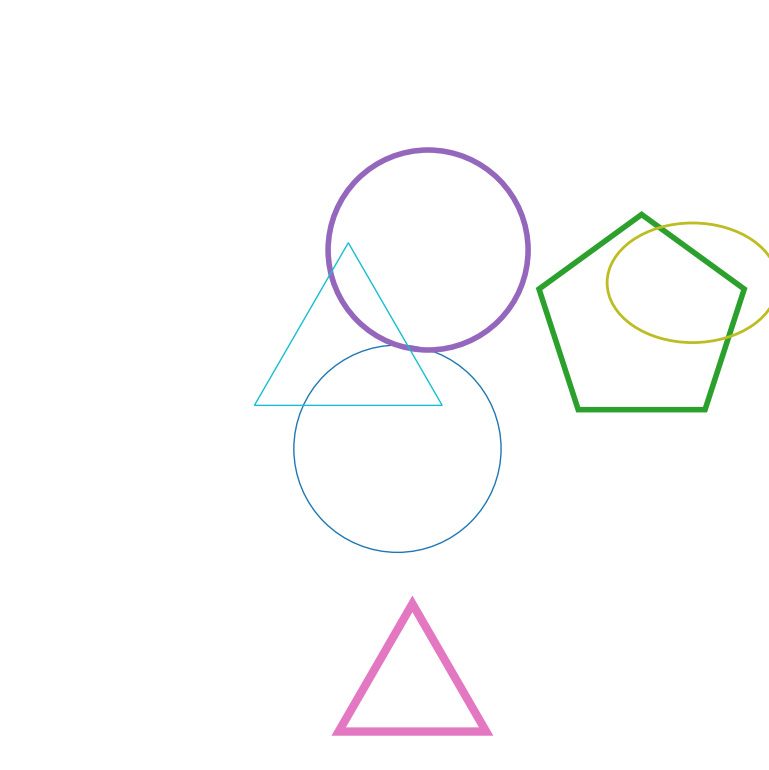[{"shape": "circle", "thickness": 0.5, "radius": 0.67, "center": [0.516, 0.417]}, {"shape": "pentagon", "thickness": 2, "radius": 0.7, "center": [0.833, 0.581]}, {"shape": "circle", "thickness": 2, "radius": 0.65, "center": [0.556, 0.675]}, {"shape": "triangle", "thickness": 3, "radius": 0.55, "center": [0.536, 0.105]}, {"shape": "oval", "thickness": 1, "radius": 0.55, "center": [0.899, 0.633]}, {"shape": "triangle", "thickness": 0.5, "radius": 0.7, "center": [0.452, 0.544]}]